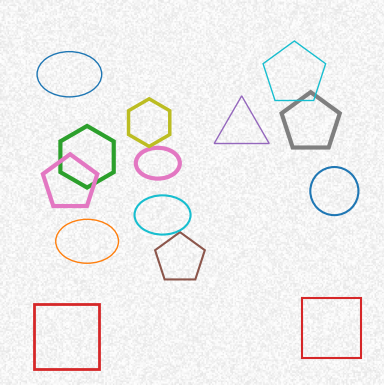[{"shape": "oval", "thickness": 1, "radius": 0.42, "center": [0.18, 0.807]}, {"shape": "circle", "thickness": 1.5, "radius": 0.31, "center": [0.868, 0.504]}, {"shape": "oval", "thickness": 1, "radius": 0.41, "center": [0.226, 0.373]}, {"shape": "hexagon", "thickness": 3, "radius": 0.4, "center": [0.226, 0.593]}, {"shape": "square", "thickness": 2, "radius": 0.42, "center": [0.174, 0.126]}, {"shape": "square", "thickness": 1.5, "radius": 0.39, "center": [0.861, 0.148]}, {"shape": "triangle", "thickness": 1, "radius": 0.41, "center": [0.628, 0.669]}, {"shape": "pentagon", "thickness": 1.5, "radius": 0.34, "center": [0.467, 0.329]}, {"shape": "oval", "thickness": 3, "radius": 0.29, "center": [0.41, 0.576]}, {"shape": "pentagon", "thickness": 3, "radius": 0.37, "center": [0.182, 0.525]}, {"shape": "pentagon", "thickness": 3, "radius": 0.4, "center": [0.807, 0.681]}, {"shape": "hexagon", "thickness": 2.5, "radius": 0.31, "center": [0.387, 0.681]}, {"shape": "pentagon", "thickness": 1, "radius": 0.43, "center": [0.765, 0.808]}, {"shape": "oval", "thickness": 1.5, "radius": 0.36, "center": [0.422, 0.442]}]